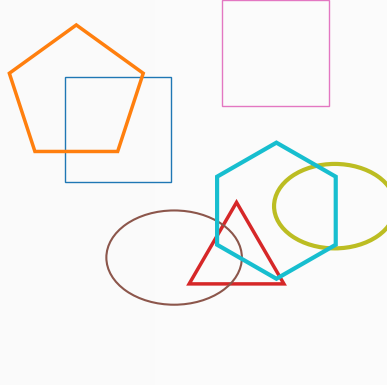[{"shape": "square", "thickness": 1, "radius": 0.68, "center": [0.305, 0.663]}, {"shape": "pentagon", "thickness": 2.5, "radius": 0.91, "center": [0.197, 0.754]}, {"shape": "triangle", "thickness": 2.5, "radius": 0.71, "center": [0.61, 0.333]}, {"shape": "oval", "thickness": 1.5, "radius": 0.87, "center": [0.449, 0.331]}, {"shape": "square", "thickness": 1, "radius": 0.69, "center": [0.711, 0.861]}, {"shape": "oval", "thickness": 3, "radius": 0.78, "center": [0.864, 0.465]}, {"shape": "hexagon", "thickness": 3, "radius": 0.88, "center": [0.713, 0.453]}]